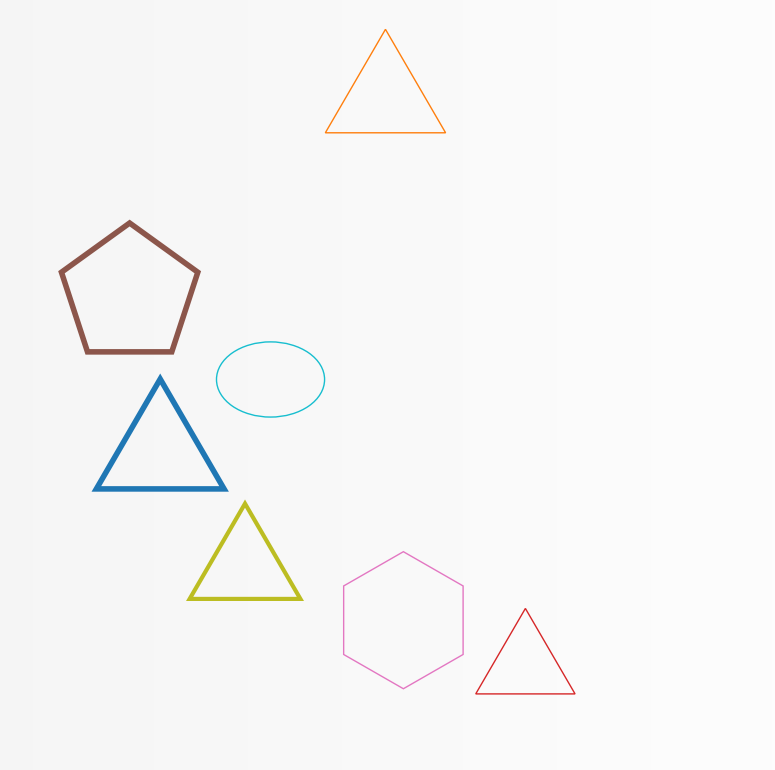[{"shape": "triangle", "thickness": 2, "radius": 0.48, "center": [0.207, 0.413]}, {"shape": "triangle", "thickness": 0.5, "radius": 0.45, "center": [0.497, 0.872]}, {"shape": "triangle", "thickness": 0.5, "radius": 0.37, "center": [0.678, 0.136]}, {"shape": "pentagon", "thickness": 2, "radius": 0.46, "center": [0.167, 0.618]}, {"shape": "hexagon", "thickness": 0.5, "radius": 0.44, "center": [0.52, 0.195]}, {"shape": "triangle", "thickness": 1.5, "radius": 0.41, "center": [0.316, 0.263]}, {"shape": "oval", "thickness": 0.5, "radius": 0.35, "center": [0.349, 0.507]}]